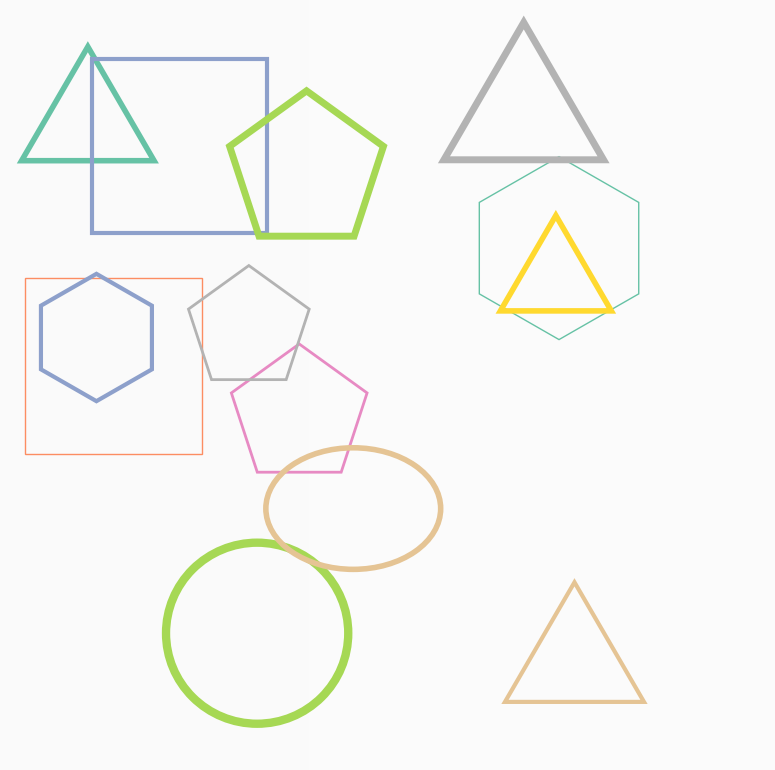[{"shape": "triangle", "thickness": 2, "radius": 0.49, "center": [0.113, 0.841]}, {"shape": "hexagon", "thickness": 0.5, "radius": 0.59, "center": [0.721, 0.678]}, {"shape": "square", "thickness": 0.5, "radius": 0.57, "center": [0.146, 0.524]}, {"shape": "hexagon", "thickness": 1.5, "radius": 0.41, "center": [0.124, 0.562]}, {"shape": "square", "thickness": 1.5, "radius": 0.57, "center": [0.232, 0.81]}, {"shape": "pentagon", "thickness": 1, "radius": 0.46, "center": [0.386, 0.461]}, {"shape": "circle", "thickness": 3, "radius": 0.59, "center": [0.332, 0.178]}, {"shape": "pentagon", "thickness": 2.5, "radius": 0.52, "center": [0.396, 0.778]}, {"shape": "triangle", "thickness": 2, "radius": 0.41, "center": [0.717, 0.638]}, {"shape": "oval", "thickness": 2, "radius": 0.56, "center": [0.456, 0.34]}, {"shape": "triangle", "thickness": 1.5, "radius": 0.52, "center": [0.741, 0.14]}, {"shape": "pentagon", "thickness": 1, "radius": 0.41, "center": [0.321, 0.573]}, {"shape": "triangle", "thickness": 2.5, "radius": 0.59, "center": [0.676, 0.852]}]